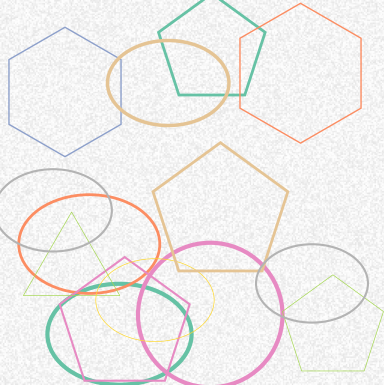[{"shape": "pentagon", "thickness": 2, "radius": 0.73, "center": [0.55, 0.871]}, {"shape": "oval", "thickness": 3, "radius": 0.94, "center": [0.31, 0.132]}, {"shape": "hexagon", "thickness": 1, "radius": 0.91, "center": [0.781, 0.81]}, {"shape": "oval", "thickness": 2, "radius": 0.92, "center": [0.232, 0.366]}, {"shape": "hexagon", "thickness": 1, "radius": 0.84, "center": [0.169, 0.761]}, {"shape": "circle", "thickness": 3, "radius": 0.94, "center": [0.546, 0.182]}, {"shape": "pentagon", "thickness": 1.5, "radius": 0.89, "center": [0.324, 0.155]}, {"shape": "triangle", "thickness": 0.5, "radius": 0.72, "center": [0.186, 0.305]}, {"shape": "pentagon", "thickness": 0.5, "radius": 0.69, "center": [0.865, 0.148]}, {"shape": "oval", "thickness": 0.5, "radius": 0.77, "center": [0.403, 0.22]}, {"shape": "pentagon", "thickness": 2, "radius": 0.92, "center": [0.573, 0.445]}, {"shape": "oval", "thickness": 2.5, "radius": 0.79, "center": [0.437, 0.784]}, {"shape": "oval", "thickness": 1.5, "radius": 0.73, "center": [0.81, 0.264]}, {"shape": "oval", "thickness": 1.5, "radius": 0.76, "center": [0.138, 0.454]}]